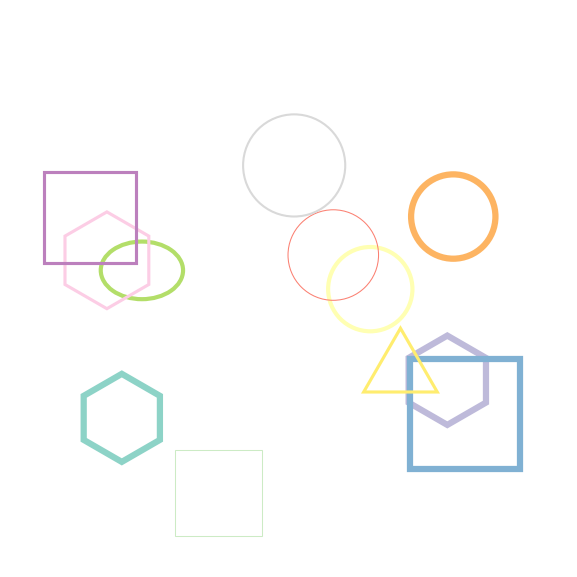[{"shape": "hexagon", "thickness": 3, "radius": 0.38, "center": [0.211, 0.276]}, {"shape": "circle", "thickness": 2, "radius": 0.36, "center": [0.641, 0.498]}, {"shape": "hexagon", "thickness": 3, "radius": 0.39, "center": [0.775, 0.341]}, {"shape": "circle", "thickness": 0.5, "radius": 0.39, "center": [0.577, 0.558]}, {"shape": "square", "thickness": 3, "radius": 0.48, "center": [0.805, 0.282]}, {"shape": "circle", "thickness": 3, "radius": 0.37, "center": [0.785, 0.624]}, {"shape": "oval", "thickness": 2, "radius": 0.36, "center": [0.246, 0.531]}, {"shape": "hexagon", "thickness": 1.5, "radius": 0.42, "center": [0.185, 0.548]}, {"shape": "circle", "thickness": 1, "radius": 0.44, "center": [0.509, 0.713]}, {"shape": "square", "thickness": 1.5, "radius": 0.4, "center": [0.156, 0.623]}, {"shape": "square", "thickness": 0.5, "radius": 0.37, "center": [0.378, 0.146]}, {"shape": "triangle", "thickness": 1.5, "radius": 0.37, "center": [0.693, 0.357]}]